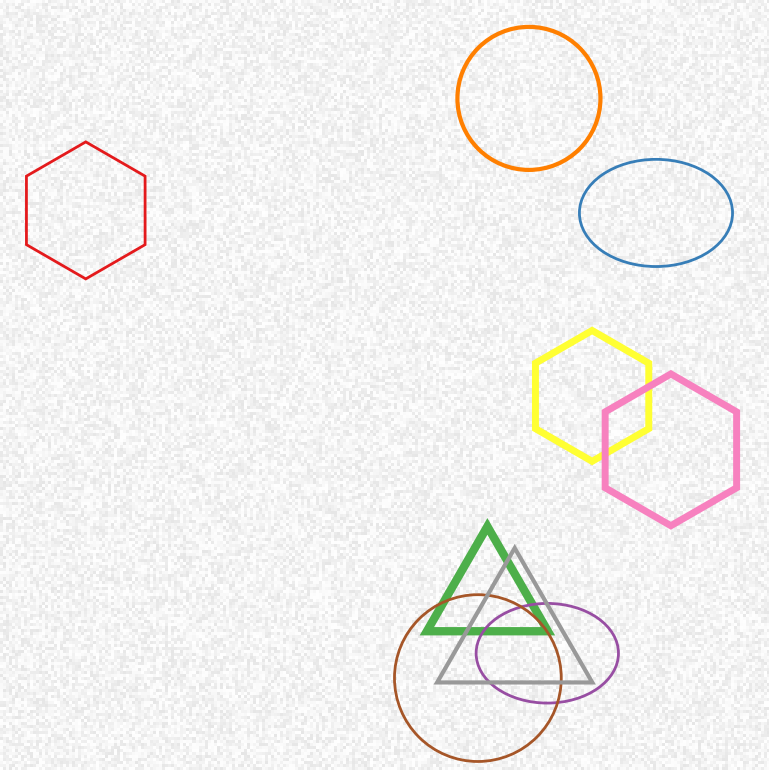[{"shape": "hexagon", "thickness": 1, "radius": 0.44, "center": [0.111, 0.727]}, {"shape": "oval", "thickness": 1, "radius": 0.5, "center": [0.852, 0.723]}, {"shape": "triangle", "thickness": 3, "radius": 0.45, "center": [0.633, 0.226]}, {"shape": "oval", "thickness": 1, "radius": 0.46, "center": [0.711, 0.152]}, {"shape": "circle", "thickness": 1.5, "radius": 0.46, "center": [0.687, 0.872]}, {"shape": "hexagon", "thickness": 2.5, "radius": 0.42, "center": [0.769, 0.486]}, {"shape": "circle", "thickness": 1, "radius": 0.54, "center": [0.621, 0.119]}, {"shape": "hexagon", "thickness": 2.5, "radius": 0.49, "center": [0.871, 0.416]}, {"shape": "triangle", "thickness": 1.5, "radius": 0.58, "center": [0.668, 0.172]}]